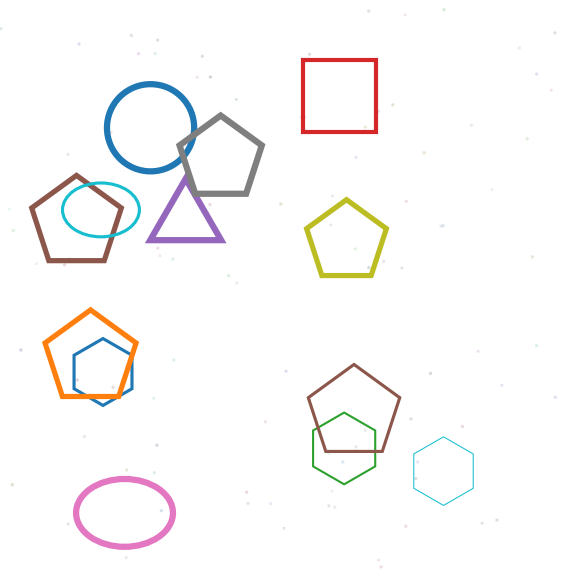[{"shape": "hexagon", "thickness": 1.5, "radius": 0.29, "center": [0.178, 0.355]}, {"shape": "circle", "thickness": 3, "radius": 0.38, "center": [0.261, 0.778]}, {"shape": "pentagon", "thickness": 2.5, "radius": 0.41, "center": [0.157, 0.38]}, {"shape": "hexagon", "thickness": 1, "radius": 0.31, "center": [0.596, 0.223]}, {"shape": "square", "thickness": 2, "radius": 0.31, "center": [0.588, 0.833]}, {"shape": "triangle", "thickness": 3, "radius": 0.35, "center": [0.322, 0.619]}, {"shape": "pentagon", "thickness": 1.5, "radius": 0.42, "center": [0.613, 0.285]}, {"shape": "pentagon", "thickness": 2.5, "radius": 0.41, "center": [0.133, 0.614]}, {"shape": "oval", "thickness": 3, "radius": 0.42, "center": [0.216, 0.111]}, {"shape": "pentagon", "thickness": 3, "radius": 0.37, "center": [0.382, 0.724]}, {"shape": "pentagon", "thickness": 2.5, "radius": 0.36, "center": [0.6, 0.581]}, {"shape": "oval", "thickness": 1.5, "radius": 0.33, "center": [0.175, 0.636]}, {"shape": "hexagon", "thickness": 0.5, "radius": 0.3, "center": [0.768, 0.183]}]